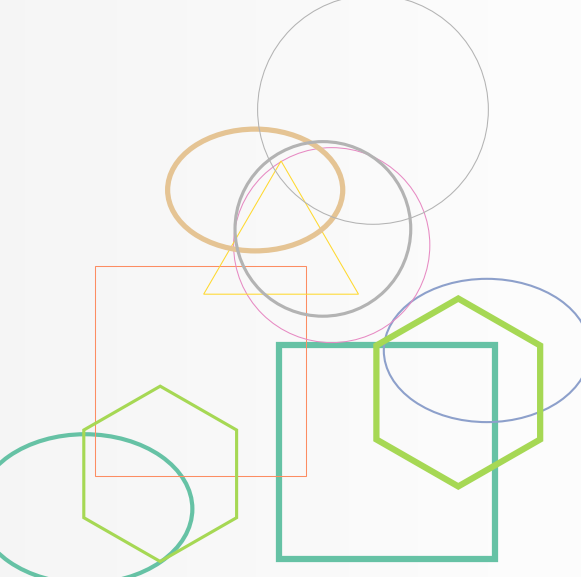[{"shape": "square", "thickness": 3, "radius": 0.93, "center": [0.667, 0.216]}, {"shape": "oval", "thickness": 2, "radius": 0.92, "center": [0.146, 0.118]}, {"shape": "square", "thickness": 0.5, "radius": 0.91, "center": [0.344, 0.357]}, {"shape": "oval", "thickness": 1, "radius": 0.89, "center": [0.838, 0.392]}, {"shape": "circle", "thickness": 0.5, "radius": 0.84, "center": [0.571, 0.575]}, {"shape": "hexagon", "thickness": 1.5, "radius": 0.76, "center": [0.276, 0.179]}, {"shape": "hexagon", "thickness": 3, "radius": 0.81, "center": [0.788, 0.32]}, {"shape": "triangle", "thickness": 0.5, "radius": 0.77, "center": [0.484, 0.567]}, {"shape": "oval", "thickness": 2.5, "radius": 0.75, "center": [0.439, 0.67]}, {"shape": "circle", "thickness": 0.5, "radius": 0.99, "center": [0.642, 0.809]}, {"shape": "circle", "thickness": 1.5, "radius": 0.76, "center": [0.556, 0.603]}]